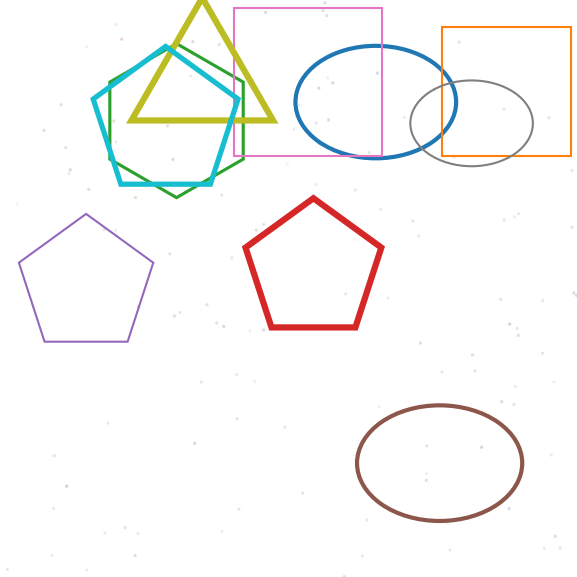[{"shape": "oval", "thickness": 2, "radius": 0.7, "center": [0.651, 0.822]}, {"shape": "square", "thickness": 1, "radius": 0.56, "center": [0.877, 0.841]}, {"shape": "hexagon", "thickness": 1.5, "radius": 0.67, "center": [0.306, 0.79]}, {"shape": "pentagon", "thickness": 3, "radius": 0.62, "center": [0.543, 0.532]}, {"shape": "pentagon", "thickness": 1, "radius": 0.61, "center": [0.149, 0.506]}, {"shape": "oval", "thickness": 2, "radius": 0.72, "center": [0.761, 0.197]}, {"shape": "square", "thickness": 1, "radius": 0.64, "center": [0.533, 0.857]}, {"shape": "oval", "thickness": 1, "radius": 0.53, "center": [0.817, 0.786]}, {"shape": "triangle", "thickness": 3, "radius": 0.71, "center": [0.35, 0.861]}, {"shape": "pentagon", "thickness": 2.5, "radius": 0.66, "center": [0.287, 0.787]}]